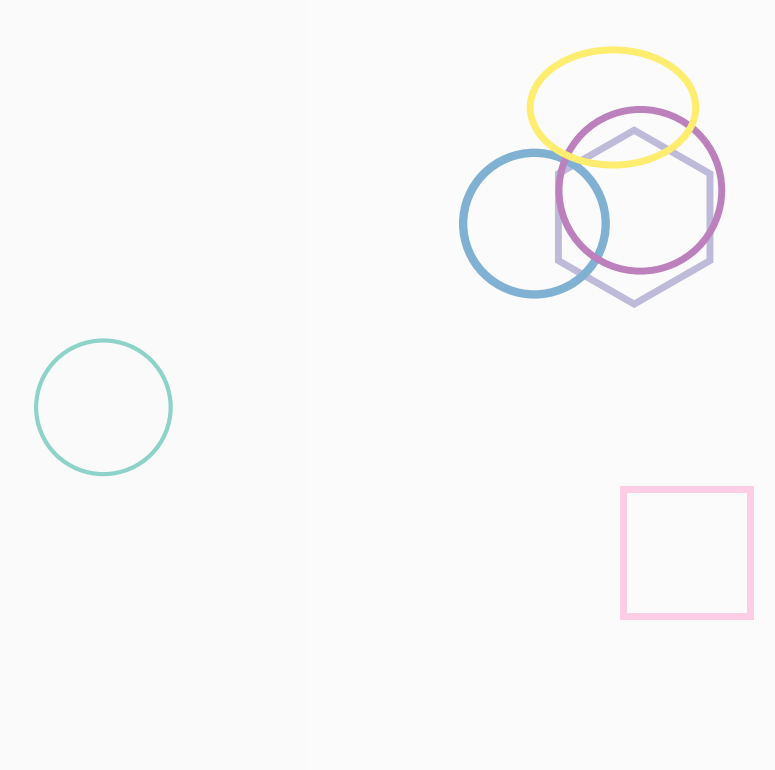[{"shape": "circle", "thickness": 1.5, "radius": 0.43, "center": [0.133, 0.471]}, {"shape": "hexagon", "thickness": 2.5, "radius": 0.56, "center": [0.818, 0.718]}, {"shape": "circle", "thickness": 3, "radius": 0.46, "center": [0.69, 0.71]}, {"shape": "square", "thickness": 2.5, "radius": 0.41, "center": [0.886, 0.282]}, {"shape": "circle", "thickness": 2.5, "radius": 0.52, "center": [0.826, 0.753]}, {"shape": "oval", "thickness": 2.5, "radius": 0.53, "center": [0.791, 0.86]}]